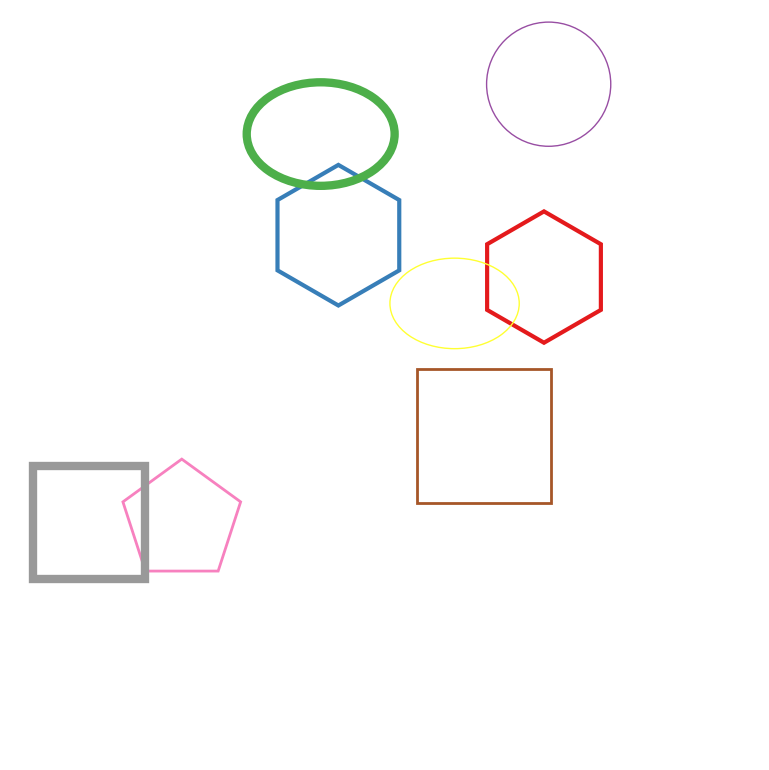[{"shape": "hexagon", "thickness": 1.5, "radius": 0.43, "center": [0.706, 0.64]}, {"shape": "hexagon", "thickness": 1.5, "radius": 0.46, "center": [0.439, 0.695]}, {"shape": "oval", "thickness": 3, "radius": 0.48, "center": [0.416, 0.826]}, {"shape": "circle", "thickness": 0.5, "radius": 0.4, "center": [0.713, 0.891]}, {"shape": "oval", "thickness": 0.5, "radius": 0.42, "center": [0.59, 0.606]}, {"shape": "square", "thickness": 1, "radius": 0.44, "center": [0.628, 0.434]}, {"shape": "pentagon", "thickness": 1, "radius": 0.4, "center": [0.236, 0.323]}, {"shape": "square", "thickness": 3, "radius": 0.36, "center": [0.115, 0.321]}]